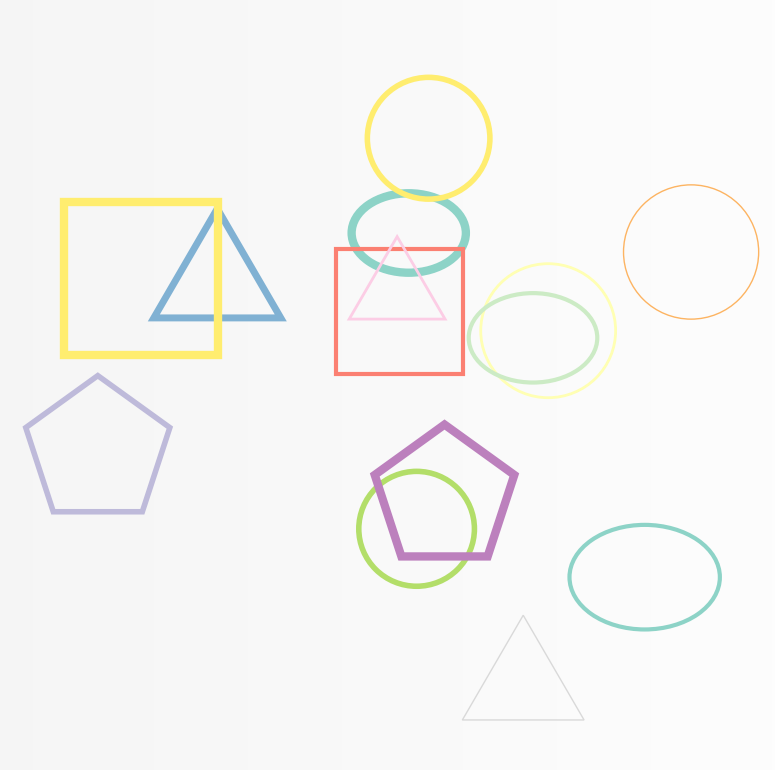[{"shape": "oval", "thickness": 3, "radius": 0.37, "center": [0.527, 0.697]}, {"shape": "oval", "thickness": 1.5, "radius": 0.49, "center": [0.832, 0.25]}, {"shape": "circle", "thickness": 1, "radius": 0.44, "center": [0.707, 0.571]}, {"shape": "pentagon", "thickness": 2, "radius": 0.49, "center": [0.126, 0.414]}, {"shape": "square", "thickness": 1.5, "radius": 0.41, "center": [0.515, 0.596]}, {"shape": "triangle", "thickness": 2.5, "radius": 0.47, "center": [0.28, 0.634]}, {"shape": "circle", "thickness": 0.5, "radius": 0.44, "center": [0.892, 0.673]}, {"shape": "circle", "thickness": 2, "radius": 0.37, "center": [0.538, 0.313]}, {"shape": "triangle", "thickness": 1, "radius": 0.36, "center": [0.512, 0.621]}, {"shape": "triangle", "thickness": 0.5, "radius": 0.45, "center": [0.675, 0.11]}, {"shape": "pentagon", "thickness": 3, "radius": 0.47, "center": [0.574, 0.354]}, {"shape": "oval", "thickness": 1.5, "radius": 0.41, "center": [0.688, 0.561]}, {"shape": "circle", "thickness": 2, "radius": 0.4, "center": [0.553, 0.82]}, {"shape": "square", "thickness": 3, "radius": 0.5, "center": [0.182, 0.638]}]